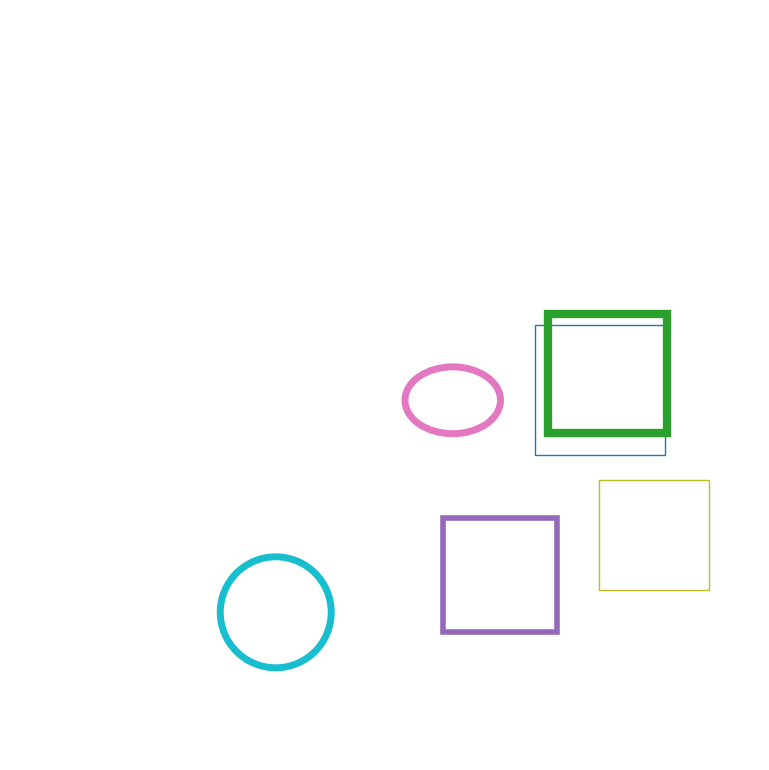[{"shape": "square", "thickness": 0.5, "radius": 0.42, "center": [0.779, 0.493]}, {"shape": "square", "thickness": 3, "radius": 0.39, "center": [0.789, 0.515]}, {"shape": "square", "thickness": 2, "radius": 0.37, "center": [0.649, 0.254]}, {"shape": "oval", "thickness": 2.5, "radius": 0.31, "center": [0.588, 0.48]}, {"shape": "square", "thickness": 0.5, "radius": 0.36, "center": [0.849, 0.306]}, {"shape": "circle", "thickness": 2.5, "radius": 0.36, "center": [0.358, 0.205]}]